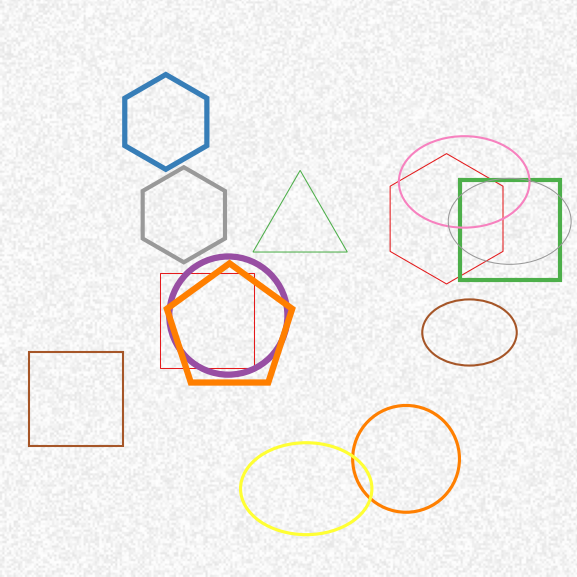[{"shape": "hexagon", "thickness": 0.5, "radius": 0.56, "center": [0.773, 0.62]}, {"shape": "square", "thickness": 0.5, "radius": 0.41, "center": [0.359, 0.444]}, {"shape": "hexagon", "thickness": 2.5, "radius": 0.41, "center": [0.287, 0.788]}, {"shape": "square", "thickness": 2, "radius": 0.43, "center": [0.883, 0.601]}, {"shape": "triangle", "thickness": 0.5, "radius": 0.47, "center": [0.52, 0.61]}, {"shape": "circle", "thickness": 3, "radius": 0.51, "center": [0.395, 0.453]}, {"shape": "pentagon", "thickness": 3, "radius": 0.57, "center": [0.397, 0.429]}, {"shape": "circle", "thickness": 1.5, "radius": 0.46, "center": [0.703, 0.205]}, {"shape": "oval", "thickness": 1.5, "radius": 0.57, "center": [0.53, 0.153]}, {"shape": "square", "thickness": 1, "radius": 0.4, "center": [0.132, 0.308]}, {"shape": "oval", "thickness": 1, "radius": 0.41, "center": [0.813, 0.423]}, {"shape": "oval", "thickness": 1, "radius": 0.57, "center": [0.804, 0.684]}, {"shape": "oval", "thickness": 0.5, "radius": 0.53, "center": [0.883, 0.616]}, {"shape": "hexagon", "thickness": 2, "radius": 0.41, "center": [0.318, 0.627]}]